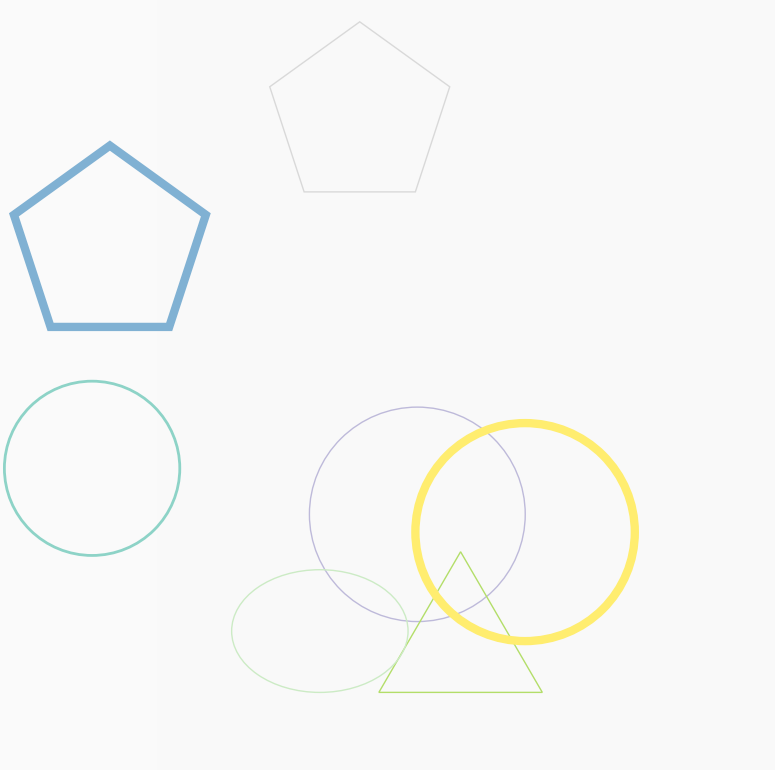[{"shape": "circle", "thickness": 1, "radius": 0.57, "center": [0.119, 0.392]}, {"shape": "circle", "thickness": 0.5, "radius": 0.7, "center": [0.538, 0.332]}, {"shape": "pentagon", "thickness": 3, "radius": 0.65, "center": [0.142, 0.681]}, {"shape": "triangle", "thickness": 0.5, "radius": 0.61, "center": [0.594, 0.162]}, {"shape": "pentagon", "thickness": 0.5, "radius": 0.61, "center": [0.464, 0.85]}, {"shape": "oval", "thickness": 0.5, "radius": 0.57, "center": [0.413, 0.18]}, {"shape": "circle", "thickness": 3, "radius": 0.71, "center": [0.678, 0.309]}]